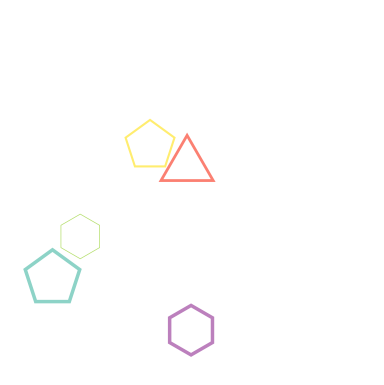[{"shape": "pentagon", "thickness": 2.5, "radius": 0.37, "center": [0.136, 0.277]}, {"shape": "triangle", "thickness": 2, "radius": 0.39, "center": [0.486, 0.57]}, {"shape": "hexagon", "thickness": 0.5, "radius": 0.29, "center": [0.208, 0.386]}, {"shape": "hexagon", "thickness": 2.5, "radius": 0.32, "center": [0.496, 0.142]}, {"shape": "pentagon", "thickness": 1.5, "radius": 0.33, "center": [0.39, 0.622]}]